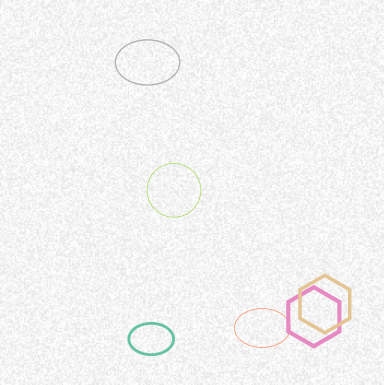[{"shape": "oval", "thickness": 2, "radius": 0.29, "center": [0.393, 0.119]}, {"shape": "oval", "thickness": 0.5, "radius": 0.36, "center": [0.681, 0.148]}, {"shape": "hexagon", "thickness": 3, "radius": 0.38, "center": [0.815, 0.177]}, {"shape": "circle", "thickness": 0.5, "radius": 0.35, "center": [0.452, 0.506]}, {"shape": "hexagon", "thickness": 2.5, "radius": 0.37, "center": [0.844, 0.21]}, {"shape": "oval", "thickness": 1, "radius": 0.42, "center": [0.383, 0.838]}]